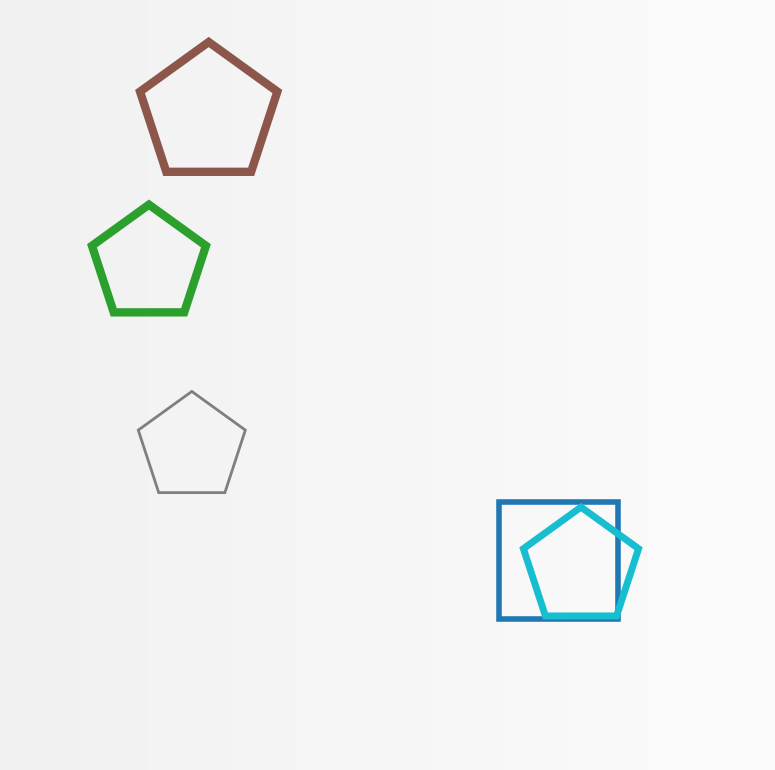[{"shape": "square", "thickness": 2, "radius": 0.38, "center": [0.721, 0.272]}, {"shape": "pentagon", "thickness": 3, "radius": 0.39, "center": [0.192, 0.657]}, {"shape": "pentagon", "thickness": 3, "radius": 0.47, "center": [0.269, 0.852]}, {"shape": "pentagon", "thickness": 1, "radius": 0.36, "center": [0.247, 0.419]}, {"shape": "pentagon", "thickness": 2.5, "radius": 0.39, "center": [0.75, 0.263]}]